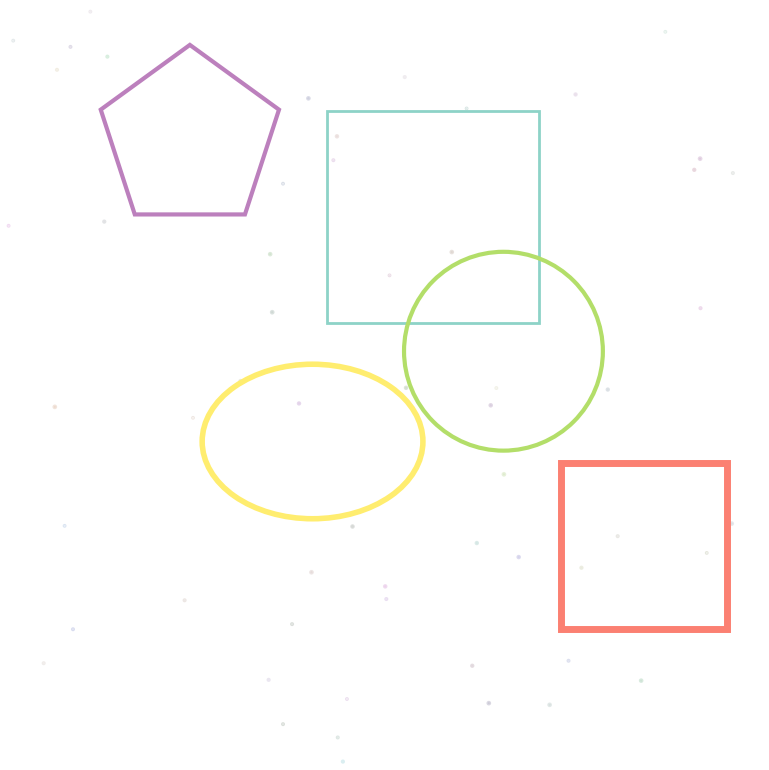[{"shape": "square", "thickness": 1, "radius": 0.69, "center": [0.562, 0.718]}, {"shape": "square", "thickness": 2.5, "radius": 0.54, "center": [0.836, 0.291]}, {"shape": "circle", "thickness": 1.5, "radius": 0.65, "center": [0.654, 0.544]}, {"shape": "pentagon", "thickness": 1.5, "radius": 0.61, "center": [0.247, 0.82]}, {"shape": "oval", "thickness": 2, "radius": 0.72, "center": [0.406, 0.427]}]